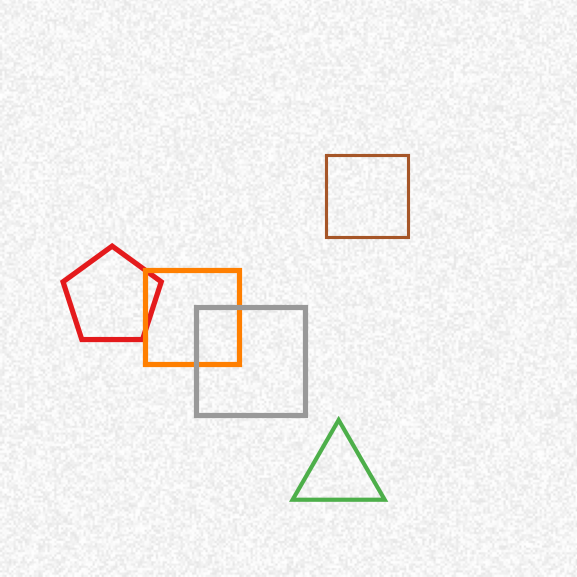[{"shape": "pentagon", "thickness": 2.5, "radius": 0.45, "center": [0.194, 0.484]}, {"shape": "triangle", "thickness": 2, "radius": 0.46, "center": [0.586, 0.18]}, {"shape": "square", "thickness": 2.5, "radius": 0.41, "center": [0.333, 0.45]}, {"shape": "square", "thickness": 1.5, "radius": 0.36, "center": [0.636, 0.66]}, {"shape": "square", "thickness": 2.5, "radius": 0.47, "center": [0.434, 0.374]}]